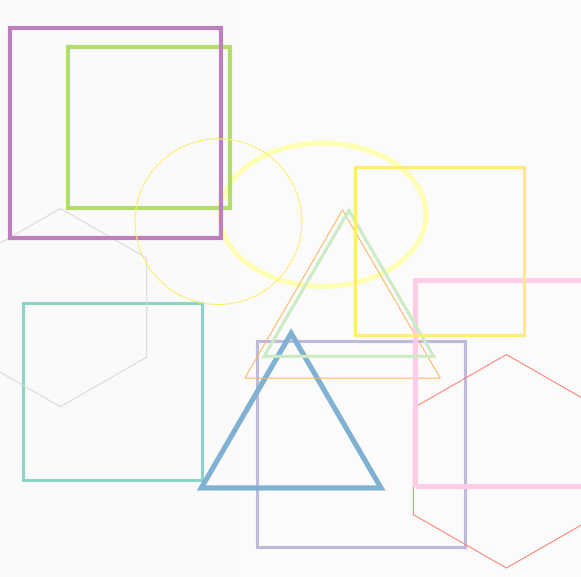[{"shape": "square", "thickness": 1.5, "radius": 0.77, "center": [0.194, 0.321]}, {"shape": "oval", "thickness": 2.5, "radius": 0.89, "center": [0.556, 0.627]}, {"shape": "square", "thickness": 1.5, "radius": 0.89, "center": [0.621, 0.231]}, {"shape": "hexagon", "thickness": 0.5, "radius": 0.92, "center": [0.871, 0.2]}, {"shape": "triangle", "thickness": 2.5, "radius": 0.89, "center": [0.501, 0.243]}, {"shape": "triangle", "thickness": 0.5, "radius": 0.97, "center": [0.589, 0.441]}, {"shape": "square", "thickness": 2, "radius": 0.7, "center": [0.257, 0.778]}, {"shape": "square", "thickness": 2.5, "radius": 0.89, "center": [0.892, 0.335]}, {"shape": "hexagon", "thickness": 0.5, "radius": 0.86, "center": [0.104, 0.466]}, {"shape": "square", "thickness": 2, "radius": 0.91, "center": [0.199, 0.769]}, {"shape": "triangle", "thickness": 1.5, "radius": 0.84, "center": [0.6, 0.466]}, {"shape": "circle", "thickness": 0.5, "radius": 0.72, "center": [0.376, 0.615]}, {"shape": "square", "thickness": 1.5, "radius": 0.72, "center": [0.756, 0.564]}]